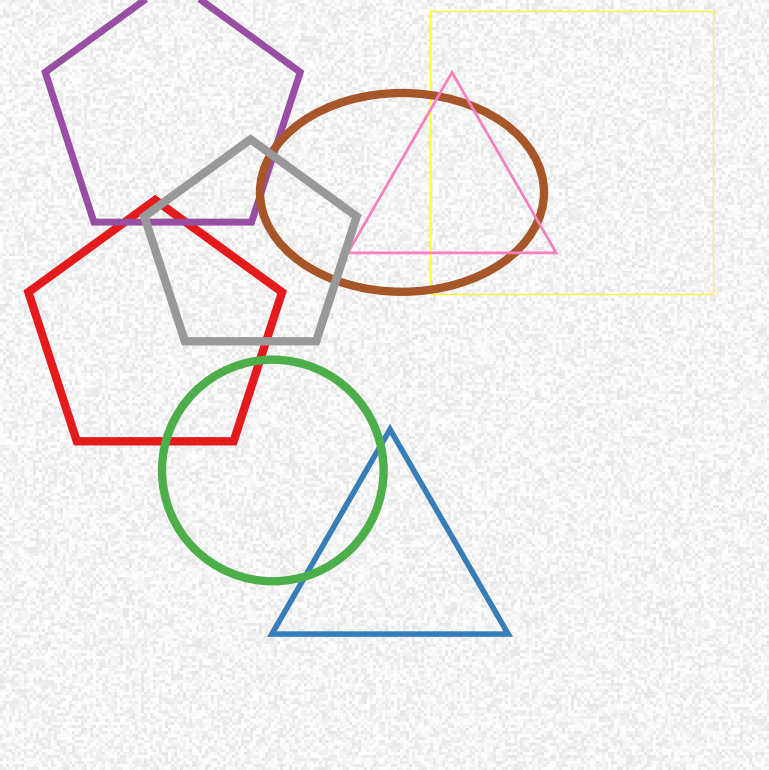[{"shape": "pentagon", "thickness": 3, "radius": 0.87, "center": [0.202, 0.567]}, {"shape": "triangle", "thickness": 2, "radius": 0.89, "center": [0.506, 0.265]}, {"shape": "circle", "thickness": 3, "radius": 0.72, "center": [0.354, 0.389]}, {"shape": "pentagon", "thickness": 2.5, "radius": 0.87, "center": [0.224, 0.852]}, {"shape": "square", "thickness": 0.5, "radius": 0.92, "center": [0.742, 0.802]}, {"shape": "oval", "thickness": 3, "radius": 0.92, "center": [0.522, 0.75]}, {"shape": "triangle", "thickness": 1, "radius": 0.78, "center": [0.587, 0.75]}, {"shape": "pentagon", "thickness": 3, "radius": 0.72, "center": [0.325, 0.674]}]